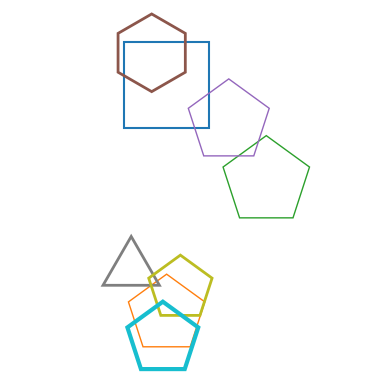[{"shape": "square", "thickness": 1.5, "radius": 0.56, "center": [0.432, 0.78]}, {"shape": "pentagon", "thickness": 1, "radius": 0.52, "center": [0.433, 0.184]}, {"shape": "pentagon", "thickness": 1, "radius": 0.59, "center": [0.692, 0.53]}, {"shape": "pentagon", "thickness": 1, "radius": 0.55, "center": [0.594, 0.685]}, {"shape": "hexagon", "thickness": 2, "radius": 0.5, "center": [0.394, 0.863]}, {"shape": "triangle", "thickness": 2, "radius": 0.42, "center": [0.341, 0.301]}, {"shape": "pentagon", "thickness": 2, "radius": 0.43, "center": [0.469, 0.251]}, {"shape": "pentagon", "thickness": 3, "radius": 0.48, "center": [0.423, 0.12]}]